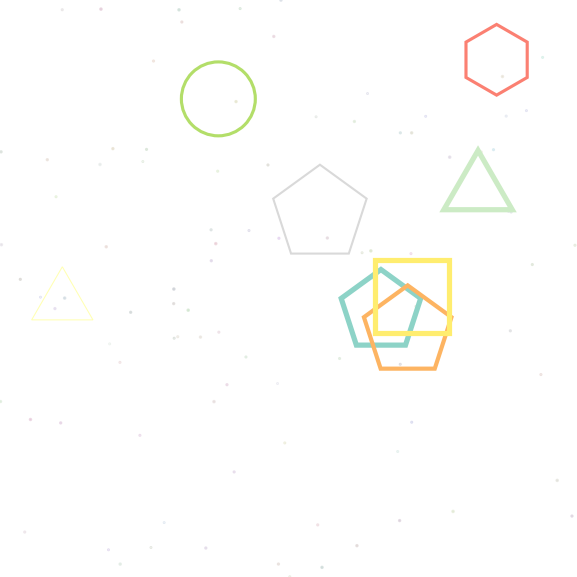[{"shape": "pentagon", "thickness": 2.5, "radius": 0.36, "center": [0.66, 0.46]}, {"shape": "triangle", "thickness": 0.5, "radius": 0.31, "center": [0.108, 0.476]}, {"shape": "hexagon", "thickness": 1.5, "radius": 0.31, "center": [0.86, 0.896]}, {"shape": "pentagon", "thickness": 2, "radius": 0.4, "center": [0.706, 0.425]}, {"shape": "circle", "thickness": 1.5, "radius": 0.32, "center": [0.378, 0.828]}, {"shape": "pentagon", "thickness": 1, "radius": 0.43, "center": [0.554, 0.629]}, {"shape": "triangle", "thickness": 2.5, "radius": 0.34, "center": [0.828, 0.67]}, {"shape": "square", "thickness": 2.5, "radius": 0.32, "center": [0.713, 0.486]}]